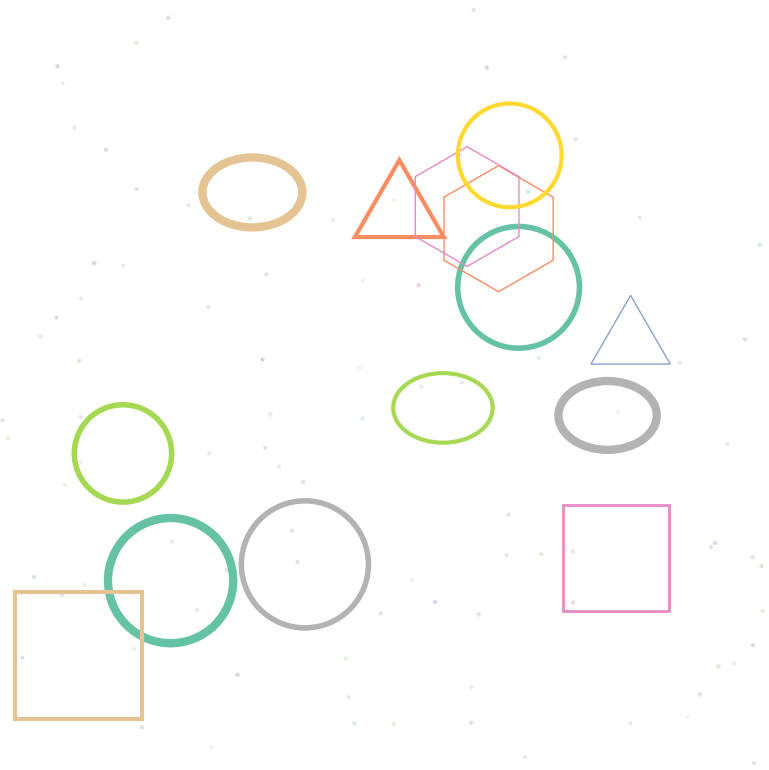[{"shape": "circle", "thickness": 2, "radius": 0.4, "center": [0.673, 0.627]}, {"shape": "circle", "thickness": 3, "radius": 0.41, "center": [0.222, 0.246]}, {"shape": "hexagon", "thickness": 0.5, "radius": 0.41, "center": [0.647, 0.703]}, {"shape": "triangle", "thickness": 1.5, "radius": 0.33, "center": [0.519, 0.725]}, {"shape": "triangle", "thickness": 0.5, "radius": 0.3, "center": [0.819, 0.557]}, {"shape": "square", "thickness": 1, "radius": 0.34, "center": [0.801, 0.275]}, {"shape": "hexagon", "thickness": 0.5, "radius": 0.39, "center": [0.607, 0.732]}, {"shape": "circle", "thickness": 2, "radius": 0.32, "center": [0.16, 0.411]}, {"shape": "oval", "thickness": 1.5, "radius": 0.32, "center": [0.575, 0.47]}, {"shape": "circle", "thickness": 1.5, "radius": 0.34, "center": [0.662, 0.798]}, {"shape": "square", "thickness": 1.5, "radius": 0.41, "center": [0.102, 0.149]}, {"shape": "oval", "thickness": 3, "radius": 0.32, "center": [0.328, 0.75]}, {"shape": "circle", "thickness": 2, "radius": 0.41, "center": [0.396, 0.267]}, {"shape": "oval", "thickness": 3, "radius": 0.32, "center": [0.789, 0.46]}]